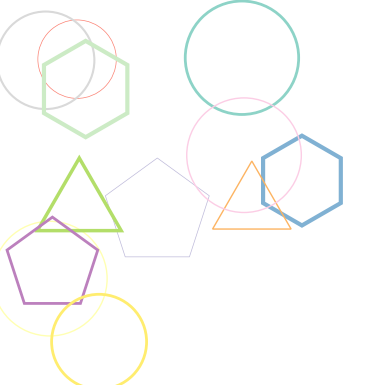[{"shape": "circle", "thickness": 2, "radius": 0.74, "center": [0.628, 0.85]}, {"shape": "circle", "thickness": 1, "radius": 0.74, "center": [0.129, 0.276]}, {"shape": "pentagon", "thickness": 0.5, "radius": 0.71, "center": [0.409, 0.448]}, {"shape": "circle", "thickness": 0.5, "radius": 0.51, "center": [0.2, 0.846]}, {"shape": "hexagon", "thickness": 3, "radius": 0.58, "center": [0.784, 0.531]}, {"shape": "triangle", "thickness": 1, "radius": 0.59, "center": [0.654, 0.464]}, {"shape": "triangle", "thickness": 2.5, "radius": 0.63, "center": [0.206, 0.464]}, {"shape": "circle", "thickness": 1, "radius": 0.74, "center": [0.634, 0.597]}, {"shape": "circle", "thickness": 1.5, "radius": 0.63, "center": [0.118, 0.843]}, {"shape": "pentagon", "thickness": 2, "radius": 0.62, "center": [0.136, 0.312]}, {"shape": "hexagon", "thickness": 3, "radius": 0.63, "center": [0.222, 0.769]}, {"shape": "circle", "thickness": 2, "radius": 0.62, "center": [0.257, 0.112]}]